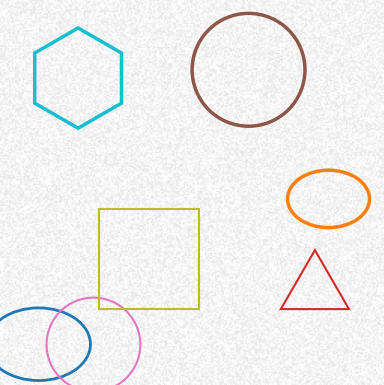[{"shape": "oval", "thickness": 2, "radius": 0.67, "center": [0.1, 0.106]}, {"shape": "oval", "thickness": 2.5, "radius": 0.53, "center": [0.853, 0.483]}, {"shape": "triangle", "thickness": 1.5, "radius": 0.51, "center": [0.818, 0.248]}, {"shape": "circle", "thickness": 2.5, "radius": 0.73, "center": [0.646, 0.819]}, {"shape": "circle", "thickness": 1.5, "radius": 0.61, "center": [0.243, 0.105]}, {"shape": "square", "thickness": 1.5, "radius": 0.65, "center": [0.388, 0.327]}, {"shape": "hexagon", "thickness": 2.5, "radius": 0.65, "center": [0.203, 0.797]}]